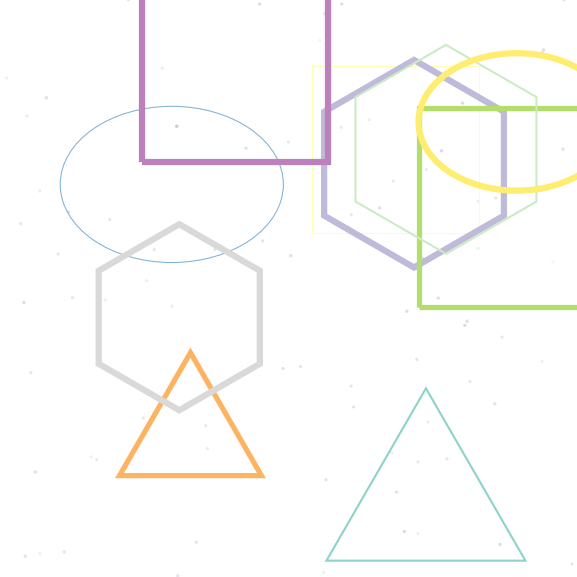[{"shape": "triangle", "thickness": 1, "radius": 0.99, "center": [0.738, 0.128]}, {"shape": "square", "thickness": 0.5, "radius": 0.72, "center": [0.684, 0.741]}, {"shape": "hexagon", "thickness": 3, "radius": 0.9, "center": [0.717, 0.716]}, {"shape": "oval", "thickness": 0.5, "radius": 0.97, "center": [0.297, 0.68]}, {"shape": "triangle", "thickness": 2.5, "radius": 0.71, "center": [0.33, 0.247]}, {"shape": "square", "thickness": 2.5, "radius": 0.86, "center": [0.898, 0.64]}, {"shape": "hexagon", "thickness": 3, "radius": 0.81, "center": [0.31, 0.45]}, {"shape": "square", "thickness": 3, "radius": 0.8, "center": [0.407, 0.88]}, {"shape": "hexagon", "thickness": 1, "radius": 0.9, "center": [0.772, 0.741]}, {"shape": "oval", "thickness": 3, "radius": 0.85, "center": [0.895, 0.788]}]